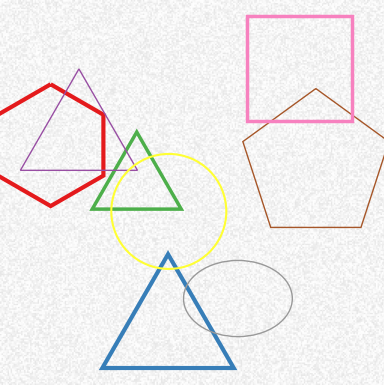[{"shape": "hexagon", "thickness": 3, "radius": 0.79, "center": [0.132, 0.623]}, {"shape": "triangle", "thickness": 3, "radius": 0.99, "center": [0.436, 0.143]}, {"shape": "triangle", "thickness": 2.5, "radius": 0.67, "center": [0.355, 0.524]}, {"shape": "triangle", "thickness": 1, "radius": 0.88, "center": [0.205, 0.645]}, {"shape": "circle", "thickness": 1.5, "radius": 0.75, "center": [0.438, 0.451]}, {"shape": "pentagon", "thickness": 1, "radius": 1.0, "center": [0.82, 0.571]}, {"shape": "square", "thickness": 2.5, "radius": 0.69, "center": [0.778, 0.822]}, {"shape": "oval", "thickness": 1, "radius": 0.71, "center": [0.618, 0.225]}]